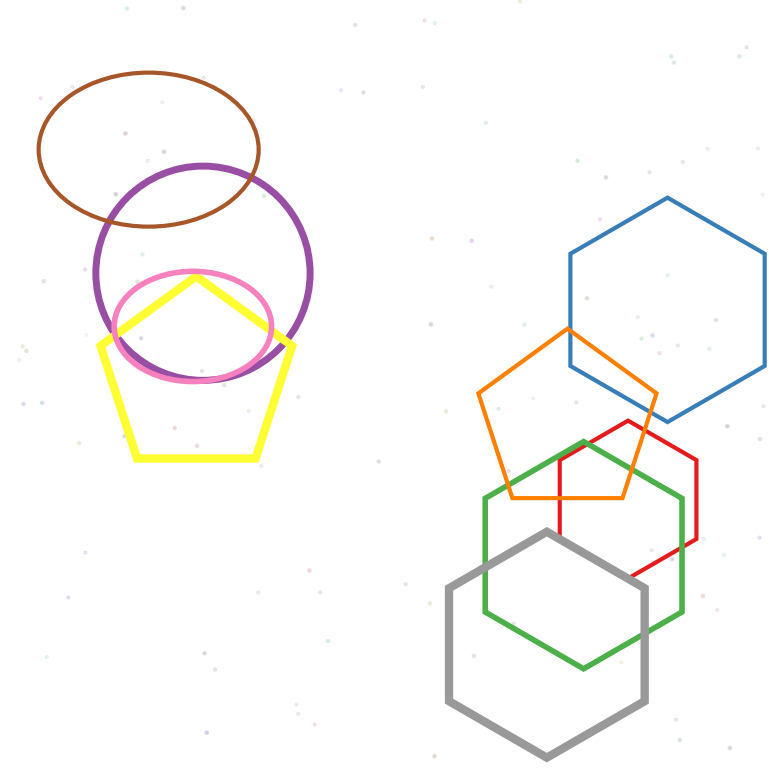[{"shape": "hexagon", "thickness": 1.5, "radius": 0.51, "center": [0.816, 0.351]}, {"shape": "hexagon", "thickness": 1.5, "radius": 0.73, "center": [0.867, 0.598]}, {"shape": "hexagon", "thickness": 2, "radius": 0.74, "center": [0.758, 0.279]}, {"shape": "circle", "thickness": 2.5, "radius": 0.7, "center": [0.264, 0.645]}, {"shape": "pentagon", "thickness": 1.5, "radius": 0.61, "center": [0.737, 0.451]}, {"shape": "pentagon", "thickness": 3, "radius": 0.65, "center": [0.255, 0.51]}, {"shape": "oval", "thickness": 1.5, "radius": 0.71, "center": [0.193, 0.806]}, {"shape": "oval", "thickness": 2, "radius": 0.51, "center": [0.25, 0.576]}, {"shape": "hexagon", "thickness": 3, "radius": 0.73, "center": [0.71, 0.163]}]